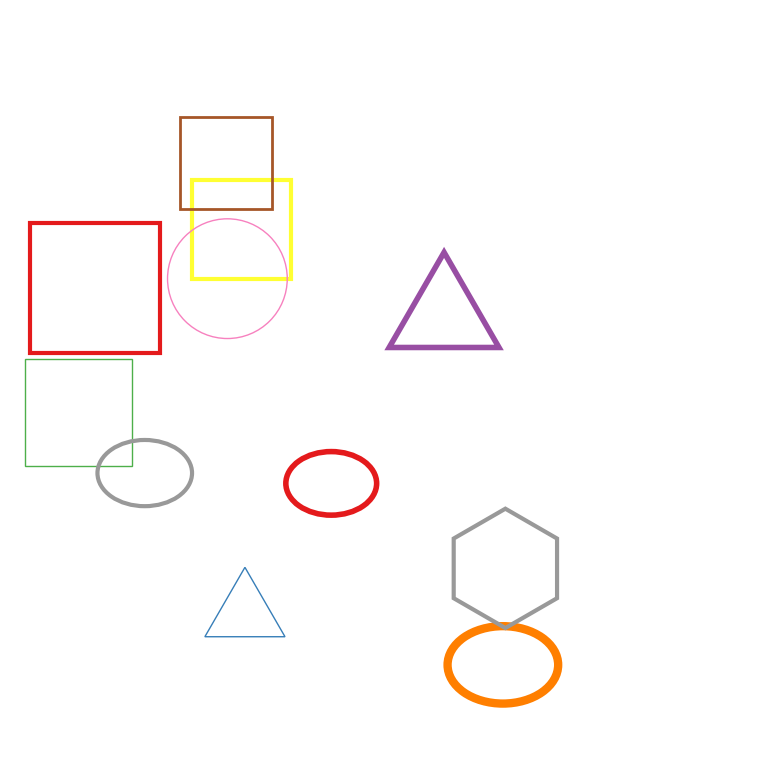[{"shape": "oval", "thickness": 2, "radius": 0.29, "center": [0.43, 0.372]}, {"shape": "square", "thickness": 1.5, "radius": 0.42, "center": [0.124, 0.626]}, {"shape": "triangle", "thickness": 0.5, "radius": 0.3, "center": [0.318, 0.203]}, {"shape": "square", "thickness": 0.5, "radius": 0.35, "center": [0.101, 0.465]}, {"shape": "triangle", "thickness": 2, "radius": 0.41, "center": [0.577, 0.59]}, {"shape": "oval", "thickness": 3, "radius": 0.36, "center": [0.653, 0.137]}, {"shape": "square", "thickness": 1.5, "radius": 0.32, "center": [0.313, 0.702]}, {"shape": "square", "thickness": 1, "radius": 0.3, "center": [0.294, 0.789]}, {"shape": "circle", "thickness": 0.5, "radius": 0.39, "center": [0.295, 0.638]}, {"shape": "oval", "thickness": 1.5, "radius": 0.31, "center": [0.188, 0.386]}, {"shape": "hexagon", "thickness": 1.5, "radius": 0.39, "center": [0.656, 0.262]}]